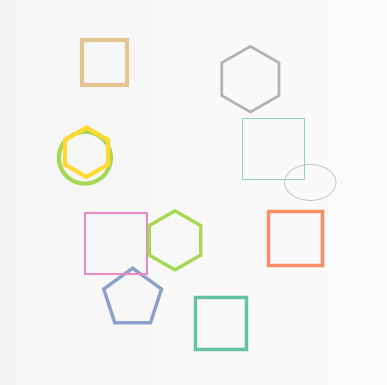[{"shape": "square", "thickness": 0.5, "radius": 0.39, "center": [0.705, 0.614]}, {"shape": "square", "thickness": 2.5, "radius": 0.33, "center": [0.569, 0.161]}, {"shape": "square", "thickness": 2.5, "radius": 0.35, "center": [0.761, 0.381]}, {"shape": "pentagon", "thickness": 2.5, "radius": 0.39, "center": [0.342, 0.225]}, {"shape": "square", "thickness": 1.5, "radius": 0.4, "center": [0.3, 0.368]}, {"shape": "circle", "thickness": 3, "radius": 0.34, "center": [0.219, 0.59]}, {"shape": "hexagon", "thickness": 2.5, "radius": 0.38, "center": [0.452, 0.376]}, {"shape": "hexagon", "thickness": 3, "radius": 0.32, "center": [0.223, 0.605]}, {"shape": "square", "thickness": 3, "radius": 0.29, "center": [0.269, 0.838]}, {"shape": "hexagon", "thickness": 2, "radius": 0.43, "center": [0.646, 0.794]}, {"shape": "oval", "thickness": 0.5, "radius": 0.33, "center": [0.801, 0.526]}]